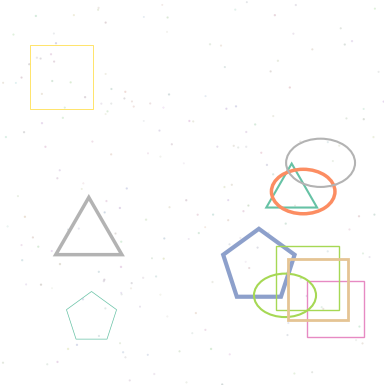[{"shape": "triangle", "thickness": 1.5, "radius": 0.38, "center": [0.758, 0.499]}, {"shape": "pentagon", "thickness": 0.5, "radius": 0.34, "center": [0.238, 0.174]}, {"shape": "oval", "thickness": 2.5, "radius": 0.41, "center": [0.788, 0.503]}, {"shape": "pentagon", "thickness": 3, "radius": 0.49, "center": [0.672, 0.308]}, {"shape": "square", "thickness": 1, "radius": 0.37, "center": [0.871, 0.198]}, {"shape": "square", "thickness": 1, "radius": 0.41, "center": [0.798, 0.278]}, {"shape": "oval", "thickness": 1.5, "radius": 0.4, "center": [0.74, 0.233]}, {"shape": "square", "thickness": 0.5, "radius": 0.41, "center": [0.16, 0.799]}, {"shape": "square", "thickness": 2, "radius": 0.39, "center": [0.826, 0.247]}, {"shape": "oval", "thickness": 1.5, "radius": 0.45, "center": [0.833, 0.577]}, {"shape": "triangle", "thickness": 2.5, "radius": 0.5, "center": [0.231, 0.388]}]